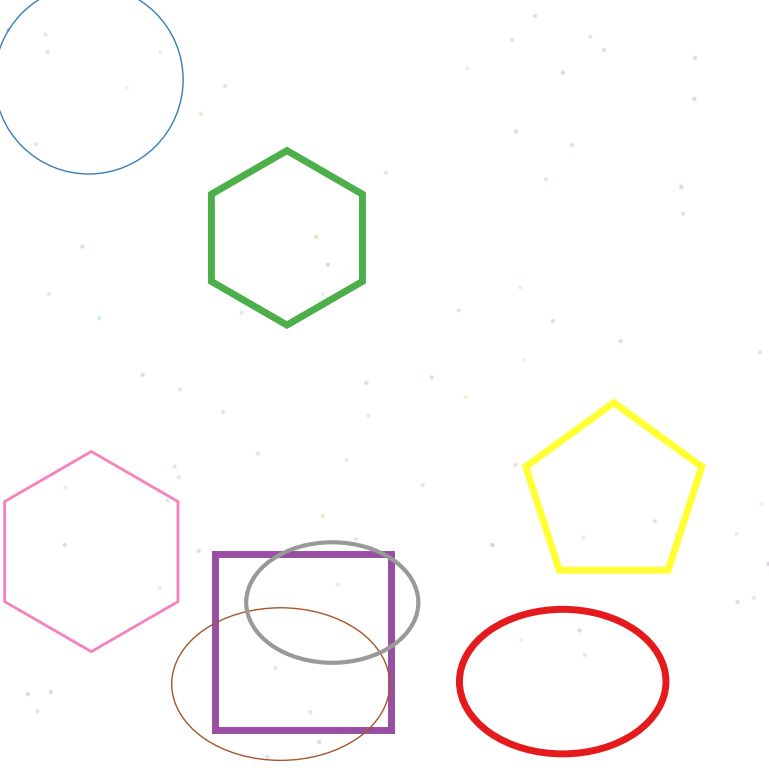[{"shape": "oval", "thickness": 2.5, "radius": 0.67, "center": [0.731, 0.115]}, {"shape": "circle", "thickness": 0.5, "radius": 0.61, "center": [0.115, 0.897]}, {"shape": "hexagon", "thickness": 2.5, "radius": 0.57, "center": [0.373, 0.691]}, {"shape": "square", "thickness": 2.5, "radius": 0.57, "center": [0.394, 0.166]}, {"shape": "pentagon", "thickness": 2.5, "radius": 0.6, "center": [0.797, 0.357]}, {"shape": "oval", "thickness": 0.5, "radius": 0.71, "center": [0.365, 0.112]}, {"shape": "hexagon", "thickness": 1, "radius": 0.65, "center": [0.119, 0.284]}, {"shape": "oval", "thickness": 1.5, "radius": 0.56, "center": [0.432, 0.217]}]